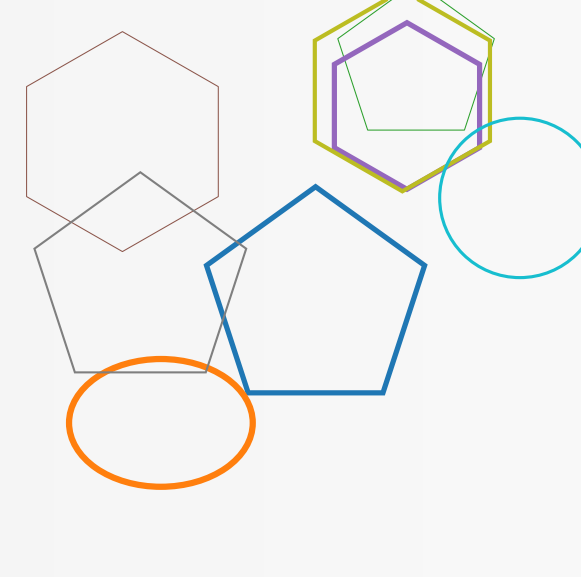[{"shape": "pentagon", "thickness": 2.5, "radius": 0.99, "center": [0.543, 0.478]}, {"shape": "oval", "thickness": 3, "radius": 0.79, "center": [0.277, 0.267]}, {"shape": "pentagon", "thickness": 0.5, "radius": 0.71, "center": [0.716, 0.888]}, {"shape": "hexagon", "thickness": 2.5, "radius": 0.72, "center": [0.7, 0.816]}, {"shape": "hexagon", "thickness": 0.5, "radius": 0.95, "center": [0.211, 0.754]}, {"shape": "pentagon", "thickness": 1, "radius": 0.96, "center": [0.241, 0.509]}, {"shape": "hexagon", "thickness": 2, "radius": 0.87, "center": [0.692, 0.842]}, {"shape": "circle", "thickness": 1.5, "radius": 0.69, "center": [0.894, 0.656]}]